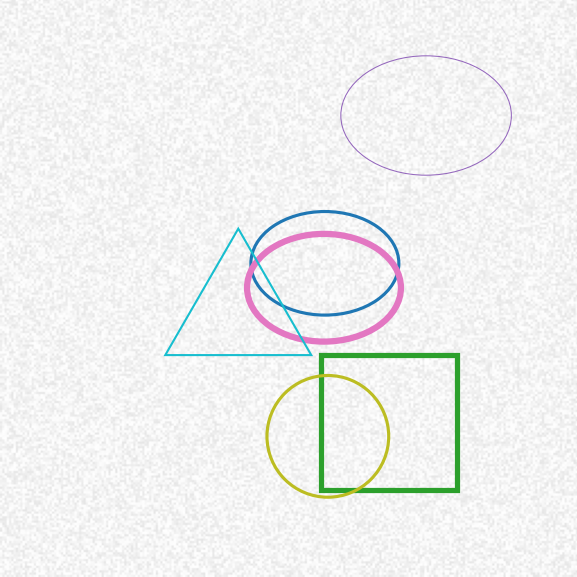[{"shape": "oval", "thickness": 1.5, "radius": 0.64, "center": [0.563, 0.543]}, {"shape": "square", "thickness": 2.5, "radius": 0.59, "center": [0.673, 0.268]}, {"shape": "oval", "thickness": 0.5, "radius": 0.74, "center": [0.738, 0.799]}, {"shape": "oval", "thickness": 3, "radius": 0.67, "center": [0.561, 0.501]}, {"shape": "circle", "thickness": 1.5, "radius": 0.53, "center": [0.568, 0.244]}, {"shape": "triangle", "thickness": 1, "radius": 0.73, "center": [0.413, 0.457]}]